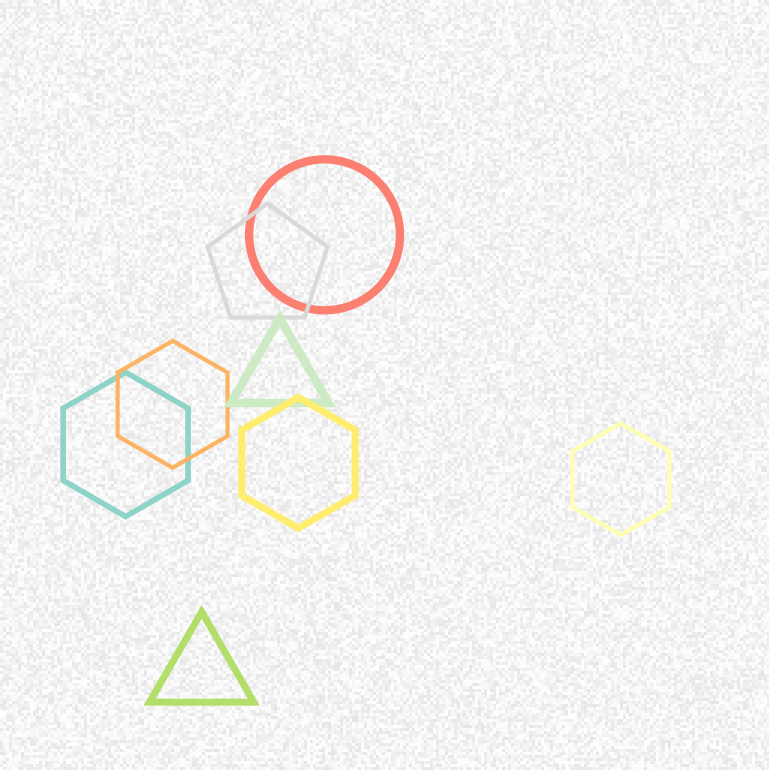[{"shape": "hexagon", "thickness": 2, "radius": 0.47, "center": [0.163, 0.423]}, {"shape": "hexagon", "thickness": 1.5, "radius": 0.36, "center": [0.806, 0.378]}, {"shape": "circle", "thickness": 3, "radius": 0.49, "center": [0.421, 0.695]}, {"shape": "hexagon", "thickness": 1.5, "radius": 0.41, "center": [0.224, 0.475]}, {"shape": "triangle", "thickness": 2.5, "radius": 0.39, "center": [0.262, 0.127]}, {"shape": "pentagon", "thickness": 1.5, "radius": 0.41, "center": [0.347, 0.654]}, {"shape": "triangle", "thickness": 3, "radius": 0.37, "center": [0.363, 0.513]}, {"shape": "hexagon", "thickness": 2.5, "radius": 0.43, "center": [0.388, 0.399]}]